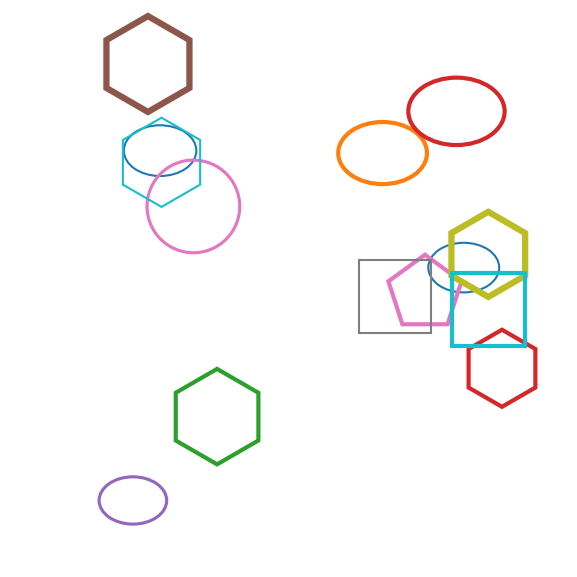[{"shape": "oval", "thickness": 1, "radius": 0.31, "center": [0.803, 0.536]}, {"shape": "oval", "thickness": 1, "radius": 0.31, "center": [0.277, 0.738]}, {"shape": "oval", "thickness": 2, "radius": 0.38, "center": [0.663, 0.734]}, {"shape": "hexagon", "thickness": 2, "radius": 0.41, "center": [0.376, 0.278]}, {"shape": "hexagon", "thickness": 2, "radius": 0.33, "center": [0.869, 0.361]}, {"shape": "oval", "thickness": 2, "radius": 0.42, "center": [0.79, 0.806]}, {"shape": "oval", "thickness": 1.5, "radius": 0.29, "center": [0.23, 0.133]}, {"shape": "hexagon", "thickness": 3, "radius": 0.41, "center": [0.256, 0.888]}, {"shape": "pentagon", "thickness": 2, "radius": 0.33, "center": [0.736, 0.491]}, {"shape": "circle", "thickness": 1.5, "radius": 0.4, "center": [0.335, 0.642]}, {"shape": "square", "thickness": 1, "radius": 0.31, "center": [0.684, 0.486]}, {"shape": "hexagon", "thickness": 3, "radius": 0.37, "center": [0.846, 0.559]}, {"shape": "square", "thickness": 2, "radius": 0.32, "center": [0.846, 0.464]}, {"shape": "hexagon", "thickness": 1, "radius": 0.39, "center": [0.28, 0.718]}]